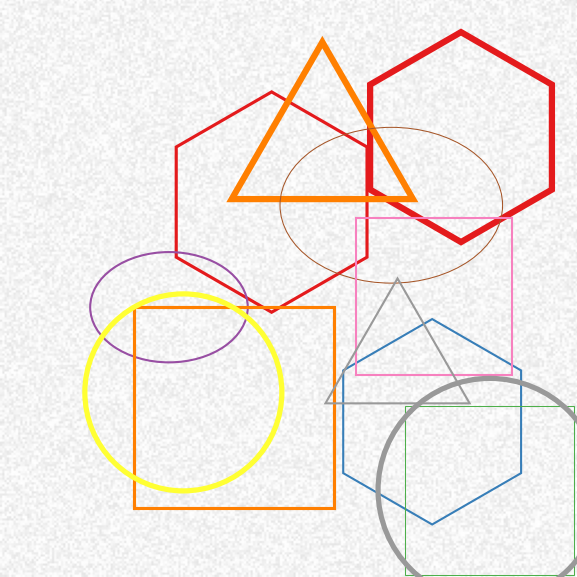[{"shape": "hexagon", "thickness": 3, "radius": 0.91, "center": [0.798, 0.762]}, {"shape": "hexagon", "thickness": 1.5, "radius": 0.95, "center": [0.47, 0.649]}, {"shape": "hexagon", "thickness": 1, "radius": 0.89, "center": [0.748, 0.269]}, {"shape": "square", "thickness": 0.5, "radius": 0.73, "center": [0.847, 0.15]}, {"shape": "oval", "thickness": 1, "radius": 0.68, "center": [0.293, 0.467]}, {"shape": "square", "thickness": 1.5, "radius": 0.87, "center": [0.405, 0.294]}, {"shape": "triangle", "thickness": 3, "radius": 0.91, "center": [0.558, 0.745]}, {"shape": "circle", "thickness": 2.5, "radius": 0.85, "center": [0.317, 0.32]}, {"shape": "oval", "thickness": 0.5, "radius": 0.96, "center": [0.678, 0.644]}, {"shape": "square", "thickness": 1, "radius": 0.68, "center": [0.751, 0.485]}, {"shape": "circle", "thickness": 2.5, "radius": 0.97, "center": [0.848, 0.15]}, {"shape": "triangle", "thickness": 1, "radius": 0.72, "center": [0.688, 0.373]}]